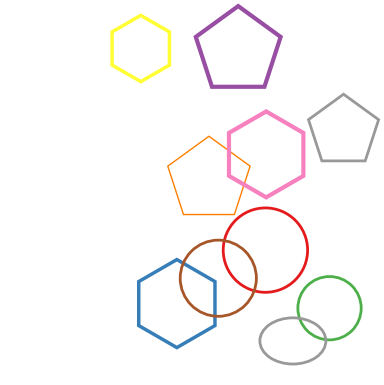[{"shape": "circle", "thickness": 2, "radius": 0.55, "center": [0.689, 0.35]}, {"shape": "hexagon", "thickness": 2.5, "radius": 0.57, "center": [0.459, 0.211]}, {"shape": "circle", "thickness": 2, "radius": 0.41, "center": [0.856, 0.199]}, {"shape": "pentagon", "thickness": 3, "radius": 0.58, "center": [0.619, 0.868]}, {"shape": "pentagon", "thickness": 1, "radius": 0.56, "center": [0.543, 0.534]}, {"shape": "hexagon", "thickness": 2.5, "radius": 0.43, "center": [0.366, 0.874]}, {"shape": "circle", "thickness": 2, "radius": 0.49, "center": [0.567, 0.277]}, {"shape": "hexagon", "thickness": 3, "radius": 0.56, "center": [0.691, 0.599]}, {"shape": "oval", "thickness": 2, "radius": 0.43, "center": [0.761, 0.114]}, {"shape": "pentagon", "thickness": 2, "radius": 0.48, "center": [0.892, 0.66]}]